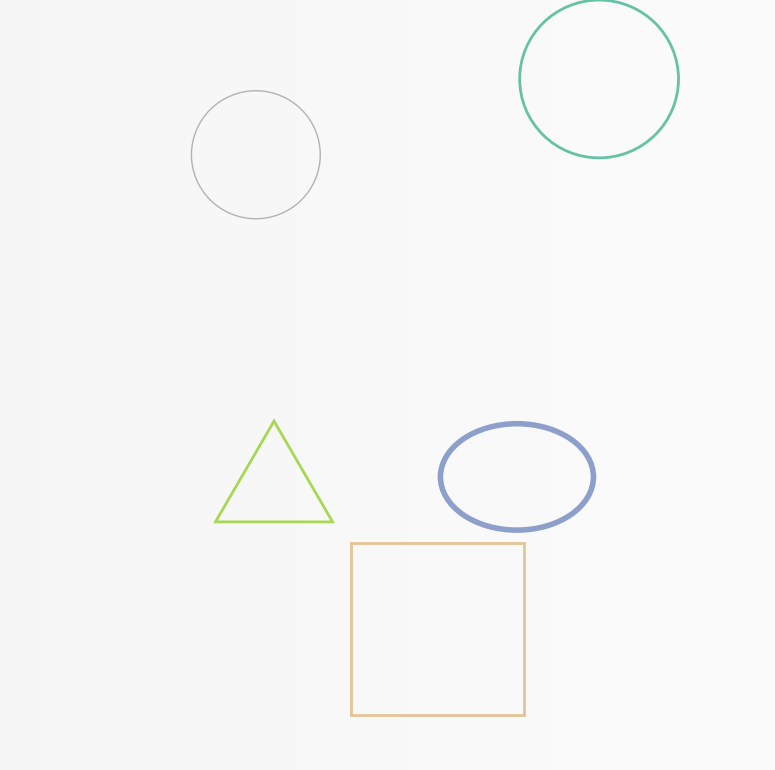[{"shape": "circle", "thickness": 1, "radius": 0.51, "center": [0.773, 0.897]}, {"shape": "oval", "thickness": 2, "radius": 0.49, "center": [0.667, 0.381]}, {"shape": "triangle", "thickness": 1, "radius": 0.44, "center": [0.354, 0.366]}, {"shape": "square", "thickness": 1, "radius": 0.56, "center": [0.565, 0.183]}, {"shape": "circle", "thickness": 0.5, "radius": 0.42, "center": [0.33, 0.799]}]